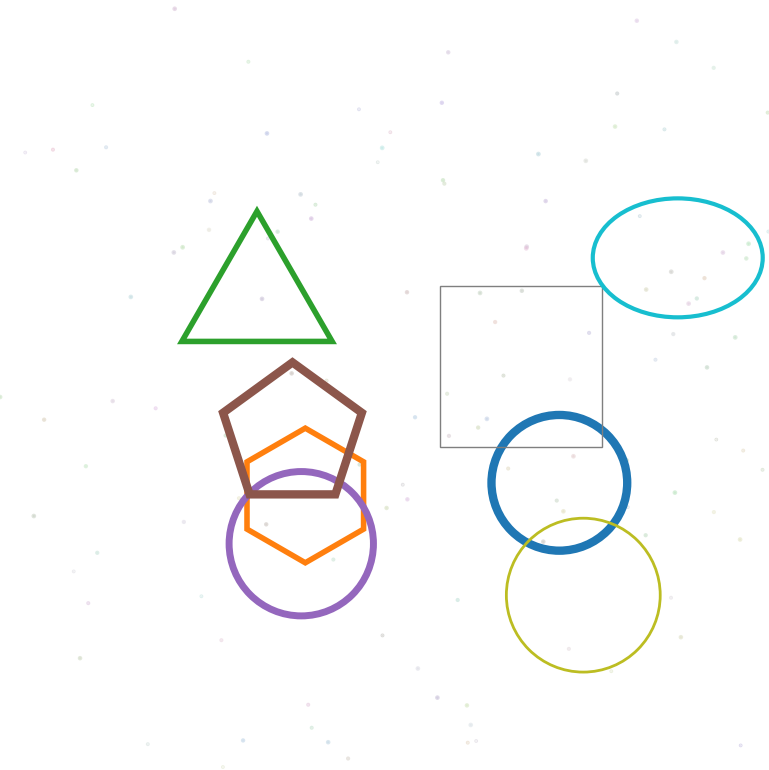[{"shape": "circle", "thickness": 3, "radius": 0.44, "center": [0.726, 0.373]}, {"shape": "hexagon", "thickness": 2, "radius": 0.44, "center": [0.396, 0.357]}, {"shape": "triangle", "thickness": 2, "radius": 0.56, "center": [0.334, 0.613]}, {"shape": "circle", "thickness": 2.5, "radius": 0.47, "center": [0.391, 0.294]}, {"shape": "pentagon", "thickness": 3, "radius": 0.47, "center": [0.38, 0.435]}, {"shape": "square", "thickness": 0.5, "radius": 0.53, "center": [0.676, 0.524]}, {"shape": "circle", "thickness": 1, "radius": 0.5, "center": [0.758, 0.227]}, {"shape": "oval", "thickness": 1.5, "radius": 0.55, "center": [0.88, 0.665]}]